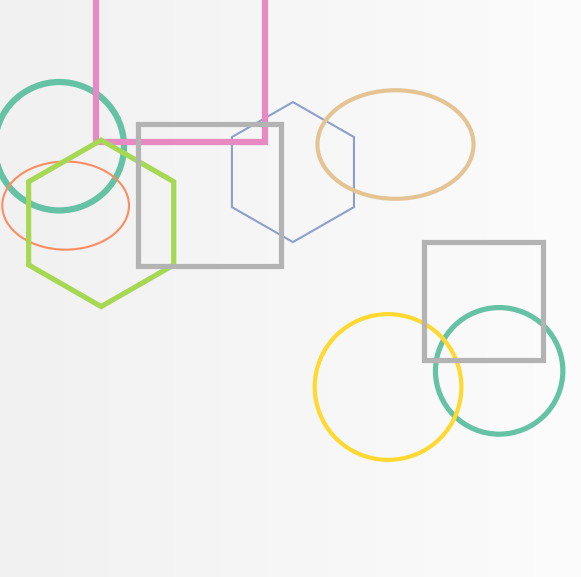[{"shape": "circle", "thickness": 3, "radius": 0.56, "center": [0.102, 0.746]}, {"shape": "circle", "thickness": 2.5, "radius": 0.55, "center": [0.859, 0.357]}, {"shape": "oval", "thickness": 1, "radius": 0.55, "center": [0.113, 0.643]}, {"shape": "hexagon", "thickness": 1, "radius": 0.61, "center": [0.504, 0.701]}, {"shape": "square", "thickness": 3, "radius": 0.73, "center": [0.311, 0.899]}, {"shape": "hexagon", "thickness": 2.5, "radius": 0.72, "center": [0.174, 0.612]}, {"shape": "circle", "thickness": 2, "radius": 0.63, "center": [0.668, 0.329]}, {"shape": "oval", "thickness": 2, "radius": 0.67, "center": [0.68, 0.749]}, {"shape": "square", "thickness": 2.5, "radius": 0.51, "center": [0.832, 0.478]}, {"shape": "square", "thickness": 2.5, "radius": 0.61, "center": [0.361, 0.662]}]